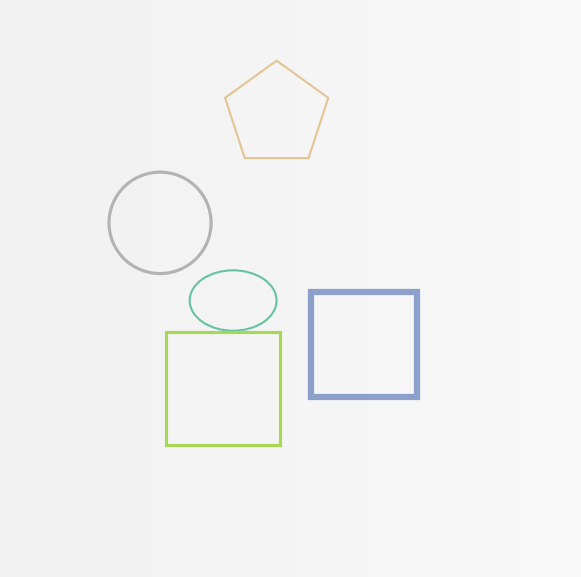[{"shape": "oval", "thickness": 1, "radius": 0.37, "center": [0.401, 0.479]}, {"shape": "square", "thickness": 3, "radius": 0.46, "center": [0.626, 0.403]}, {"shape": "square", "thickness": 1.5, "radius": 0.49, "center": [0.383, 0.326]}, {"shape": "pentagon", "thickness": 1, "radius": 0.47, "center": [0.476, 0.801]}, {"shape": "circle", "thickness": 1.5, "radius": 0.44, "center": [0.275, 0.613]}]